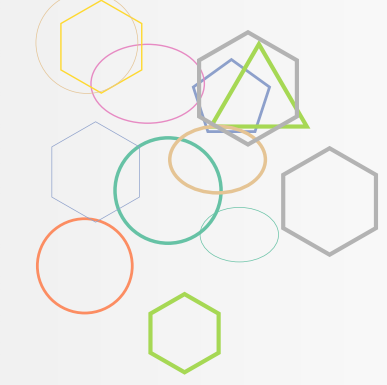[{"shape": "oval", "thickness": 0.5, "radius": 0.51, "center": [0.618, 0.39]}, {"shape": "circle", "thickness": 2.5, "radius": 0.68, "center": [0.434, 0.505]}, {"shape": "circle", "thickness": 2, "radius": 0.61, "center": [0.219, 0.309]}, {"shape": "pentagon", "thickness": 2, "radius": 0.52, "center": [0.597, 0.742]}, {"shape": "hexagon", "thickness": 0.5, "radius": 0.65, "center": [0.247, 0.553]}, {"shape": "oval", "thickness": 1, "radius": 0.73, "center": [0.381, 0.782]}, {"shape": "hexagon", "thickness": 3, "radius": 0.51, "center": [0.476, 0.135]}, {"shape": "triangle", "thickness": 3, "radius": 0.71, "center": [0.668, 0.743]}, {"shape": "hexagon", "thickness": 1, "radius": 0.6, "center": [0.261, 0.879]}, {"shape": "oval", "thickness": 2.5, "radius": 0.62, "center": [0.561, 0.585]}, {"shape": "circle", "thickness": 0.5, "radius": 0.66, "center": [0.224, 0.889]}, {"shape": "hexagon", "thickness": 3, "radius": 0.69, "center": [0.851, 0.477]}, {"shape": "hexagon", "thickness": 3, "radius": 0.73, "center": [0.64, 0.77]}]